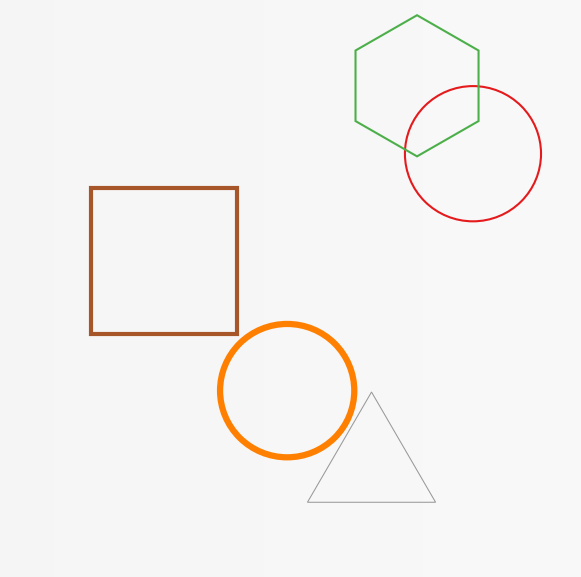[{"shape": "circle", "thickness": 1, "radius": 0.59, "center": [0.814, 0.733]}, {"shape": "hexagon", "thickness": 1, "radius": 0.61, "center": [0.717, 0.851]}, {"shape": "circle", "thickness": 3, "radius": 0.58, "center": [0.494, 0.323]}, {"shape": "square", "thickness": 2, "radius": 0.63, "center": [0.282, 0.548]}, {"shape": "triangle", "thickness": 0.5, "radius": 0.64, "center": [0.639, 0.193]}]